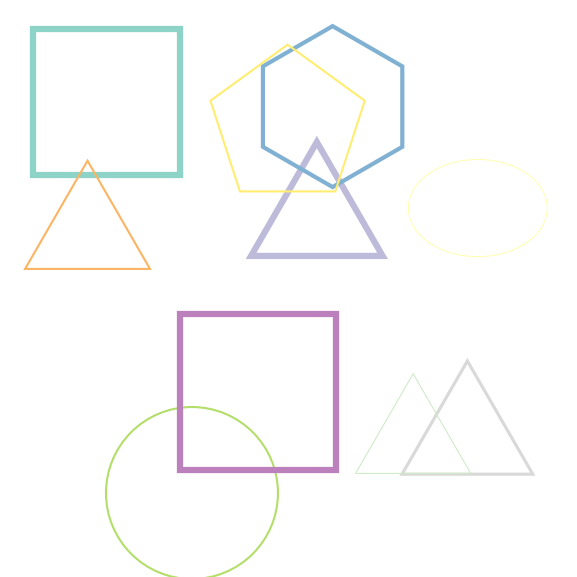[{"shape": "square", "thickness": 3, "radius": 0.63, "center": [0.184, 0.822]}, {"shape": "oval", "thickness": 0.5, "radius": 0.6, "center": [0.827, 0.639]}, {"shape": "triangle", "thickness": 3, "radius": 0.66, "center": [0.549, 0.622]}, {"shape": "hexagon", "thickness": 2, "radius": 0.7, "center": [0.576, 0.815]}, {"shape": "triangle", "thickness": 1, "radius": 0.62, "center": [0.152, 0.596]}, {"shape": "circle", "thickness": 1, "radius": 0.74, "center": [0.332, 0.145]}, {"shape": "triangle", "thickness": 1.5, "radius": 0.65, "center": [0.809, 0.243]}, {"shape": "square", "thickness": 3, "radius": 0.68, "center": [0.447, 0.32]}, {"shape": "triangle", "thickness": 0.5, "radius": 0.58, "center": [0.715, 0.237]}, {"shape": "pentagon", "thickness": 1, "radius": 0.7, "center": [0.498, 0.781]}]